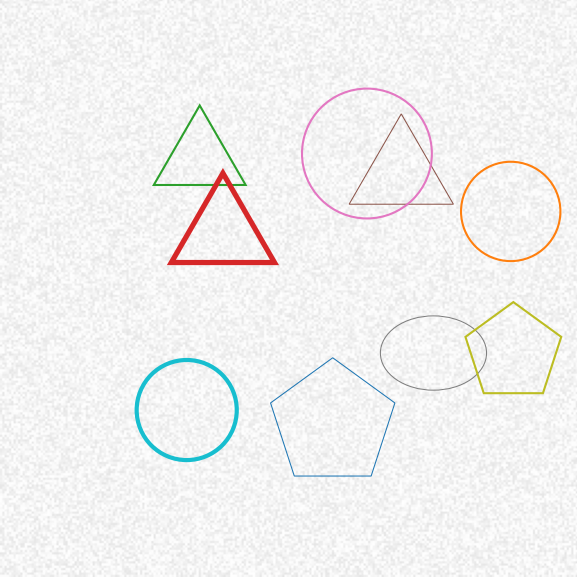[{"shape": "pentagon", "thickness": 0.5, "radius": 0.57, "center": [0.576, 0.266]}, {"shape": "circle", "thickness": 1, "radius": 0.43, "center": [0.884, 0.633]}, {"shape": "triangle", "thickness": 1, "radius": 0.46, "center": [0.346, 0.725]}, {"shape": "triangle", "thickness": 2.5, "radius": 0.52, "center": [0.386, 0.596]}, {"shape": "triangle", "thickness": 0.5, "radius": 0.52, "center": [0.695, 0.698]}, {"shape": "circle", "thickness": 1, "radius": 0.56, "center": [0.635, 0.733]}, {"shape": "oval", "thickness": 0.5, "radius": 0.46, "center": [0.751, 0.388]}, {"shape": "pentagon", "thickness": 1, "radius": 0.44, "center": [0.889, 0.389]}, {"shape": "circle", "thickness": 2, "radius": 0.43, "center": [0.323, 0.289]}]